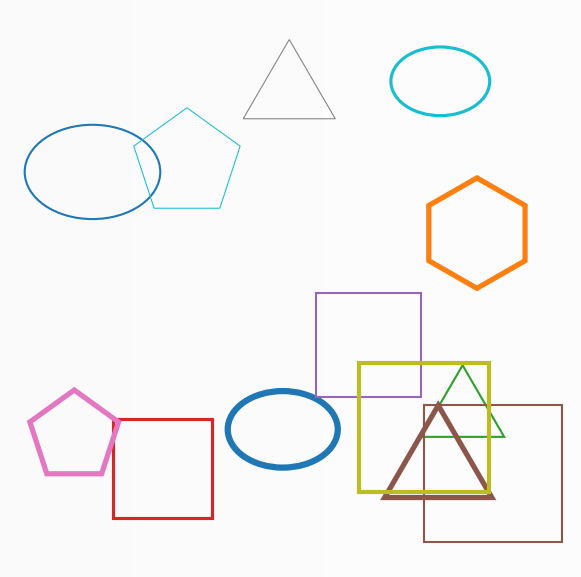[{"shape": "oval", "thickness": 3, "radius": 0.47, "center": [0.486, 0.256]}, {"shape": "oval", "thickness": 1, "radius": 0.58, "center": [0.159, 0.701]}, {"shape": "hexagon", "thickness": 2.5, "radius": 0.48, "center": [0.821, 0.595]}, {"shape": "triangle", "thickness": 1, "radius": 0.41, "center": [0.796, 0.284]}, {"shape": "square", "thickness": 1.5, "radius": 0.43, "center": [0.279, 0.188]}, {"shape": "square", "thickness": 1, "radius": 0.45, "center": [0.634, 0.401]}, {"shape": "square", "thickness": 1, "radius": 0.59, "center": [0.848, 0.179]}, {"shape": "triangle", "thickness": 2.5, "radius": 0.53, "center": [0.754, 0.191]}, {"shape": "pentagon", "thickness": 2.5, "radius": 0.4, "center": [0.128, 0.244]}, {"shape": "triangle", "thickness": 0.5, "radius": 0.46, "center": [0.498, 0.839]}, {"shape": "square", "thickness": 2, "radius": 0.56, "center": [0.729, 0.259]}, {"shape": "oval", "thickness": 1.5, "radius": 0.42, "center": [0.757, 0.858]}, {"shape": "pentagon", "thickness": 0.5, "radius": 0.48, "center": [0.322, 0.716]}]